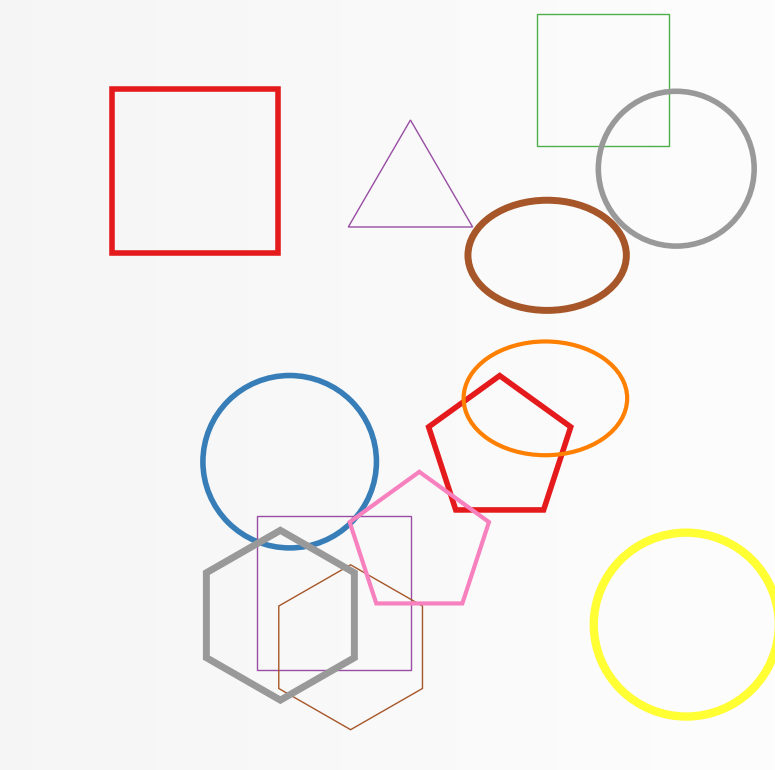[{"shape": "pentagon", "thickness": 2, "radius": 0.48, "center": [0.645, 0.416]}, {"shape": "square", "thickness": 2, "radius": 0.53, "center": [0.251, 0.778]}, {"shape": "circle", "thickness": 2, "radius": 0.56, "center": [0.374, 0.4]}, {"shape": "square", "thickness": 0.5, "radius": 0.43, "center": [0.778, 0.896]}, {"shape": "square", "thickness": 0.5, "radius": 0.5, "center": [0.431, 0.23]}, {"shape": "triangle", "thickness": 0.5, "radius": 0.46, "center": [0.53, 0.752]}, {"shape": "oval", "thickness": 1.5, "radius": 0.53, "center": [0.704, 0.483]}, {"shape": "circle", "thickness": 3, "radius": 0.6, "center": [0.886, 0.189]}, {"shape": "oval", "thickness": 2.5, "radius": 0.51, "center": [0.706, 0.668]}, {"shape": "hexagon", "thickness": 0.5, "radius": 0.54, "center": [0.452, 0.159]}, {"shape": "pentagon", "thickness": 1.5, "radius": 0.47, "center": [0.541, 0.293]}, {"shape": "hexagon", "thickness": 2.5, "radius": 0.55, "center": [0.362, 0.201]}, {"shape": "circle", "thickness": 2, "radius": 0.5, "center": [0.873, 0.781]}]